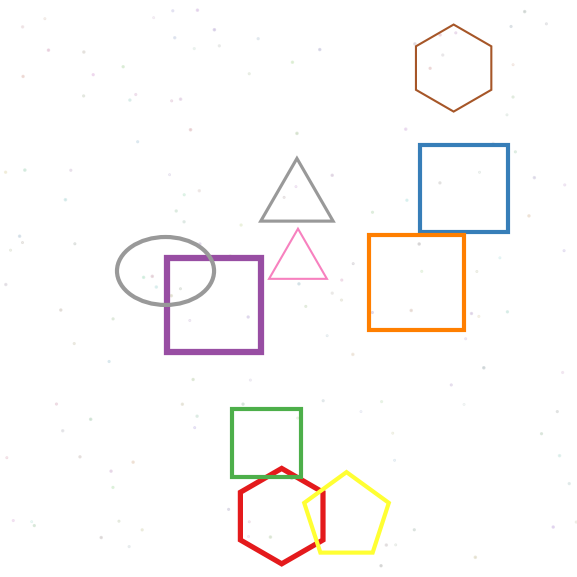[{"shape": "hexagon", "thickness": 2.5, "radius": 0.41, "center": [0.488, 0.105]}, {"shape": "square", "thickness": 2, "radius": 0.38, "center": [0.803, 0.673]}, {"shape": "square", "thickness": 2, "radius": 0.3, "center": [0.462, 0.232]}, {"shape": "square", "thickness": 3, "radius": 0.41, "center": [0.37, 0.471]}, {"shape": "square", "thickness": 2, "radius": 0.41, "center": [0.721, 0.51]}, {"shape": "pentagon", "thickness": 2, "radius": 0.39, "center": [0.6, 0.105]}, {"shape": "hexagon", "thickness": 1, "radius": 0.38, "center": [0.786, 0.881]}, {"shape": "triangle", "thickness": 1, "radius": 0.29, "center": [0.516, 0.545]}, {"shape": "triangle", "thickness": 1.5, "radius": 0.36, "center": [0.514, 0.652]}, {"shape": "oval", "thickness": 2, "radius": 0.42, "center": [0.287, 0.53]}]